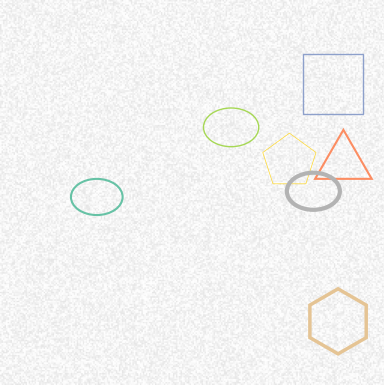[{"shape": "oval", "thickness": 1.5, "radius": 0.34, "center": [0.251, 0.488]}, {"shape": "triangle", "thickness": 1.5, "radius": 0.42, "center": [0.892, 0.578]}, {"shape": "square", "thickness": 1, "radius": 0.39, "center": [0.864, 0.782]}, {"shape": "oval", "thickness": 1, "radius": 0.36, "center": [0.6, 0.669]}, {"shape": "pentagon", "thickness": 0.5, "radius": 0.36, "center": [0.752, 0.581]}, {"shape": "hexagon", "thickness": 2.5, "radius": 0.42, "center": [0.878, 0.165]}, {"shape": "oval", "thickness": 3, "radius": 0.34, "center": [0.814, 0.503]}]